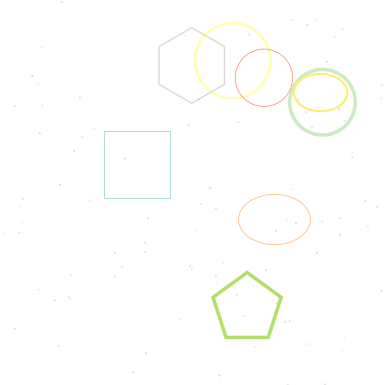[{"shape": "square", "thickness": 0.5, "radius": 0.43, "center": [0.356, 0.572]}, {"shape": "circle", "thickness": 2, "radius": 0.49, "center": [0.605, 0.842]}, {"shape": "circle", "thickness": 0.5, "radius": 0.37, "center": [0.686, 0.798]}, {"shape": "oval", "thickness": 0.5, "radius": 0.47, "center": [0.713, 0.43]}, {"shape": "pentagon", "thickness": 2.5, "radius": 0.47, "center": [0.642, 0.199]}, {"shape": "hexagon", "thickness": 1, "radius": 0.49, "center": [0.498, 0.83]}, {"shape": "circle", "thickness": 2.5, "radius": 0.43, "center": [0.838, 0.734]}, {"shape": "oval", "thickness": 1.5, "radius": 0.35, "center": [0.833, 0.76]}]